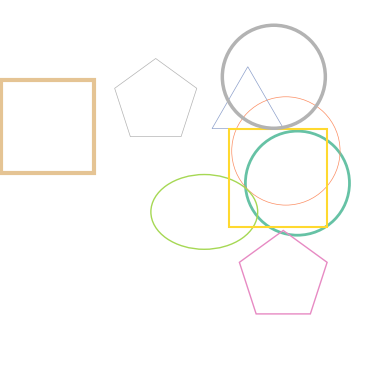[{"shape": "circle", "thickness": 2, "radius": 0.68, "center": [0.773, 0.524]}, {"shape": "circle", "thickness": 0.5, "radius": 0.7, "center": [0.743, 0.608]}, {"shape": "triangle", "thickness": 0.5, "radius": 0.54, "center": [0.644, 0.72]}, {"shape": "pentagon", "thickness": 1, "radius": 0.6, "center": [0.736, 0.282]}, {"shape": "oval", "thickness": 1, "radius": 0.69, "center": [0.531, 0.45]}, {"shape": "square", "thickness": 1.5, "radius": 0.64, "center": [0.722, 0.537]}, {"shape": "square", "thickness": 3, "radius": 0.6, "center": [0.123, 0.672]}, {"shape": "pentagon", "thickness": 0.5, "radius": 0.56, "center": [0.404, 0.736]}, {"shape": "circle", "thickness": 2.5, "radius": 0.67, "center": [0.711, 0.801]}]